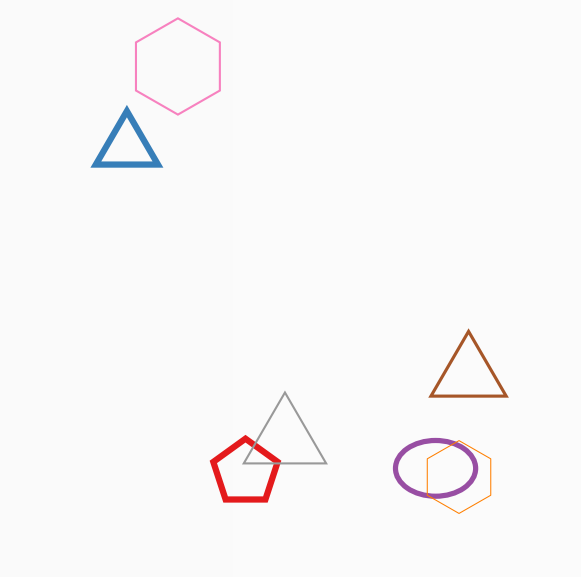[{"shape": "pentagon", "thickness": 3, "radius": 0.29, "center": [0.422, 0.181]}, {"shape": "triangle", "thickness": 3, "radius": 0.31, "center": [0.218, 0.745]}, {"shape": "oval", "thickness": 2.5, "radius": 0.34, "center": [0.749, 0.188]}, {"shape": "hexagon", "thickness": 0.5, "radius": 0.32, "center": [0.79, 0.173]}, {"shape": "triangle", "thickness": 1.5, "radius": 0.37, "center": [0.806, 0.351]}, {"shape": "hexagon", "thickness": 1, "radius": 0.42, "center": [0.306, 0.884]}, {"shape": "triangle", "thickness": 1, "radius": 0.41, "center": [0.49, 0.238]}]